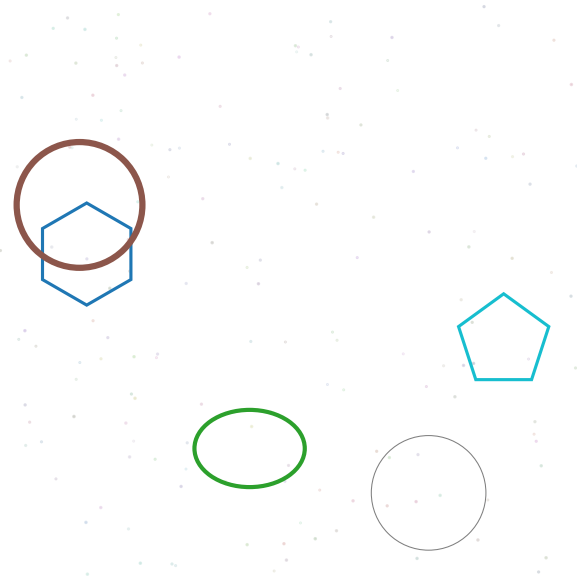[{"shape": "hexagon", "thickness": 1.5, "radius": 0.44, "center": [0.15, 0.559]}, {"shape": "oval", "thickness": 2, "radius": 0.48, "center": [0.432, 0.223]}, {"shape": "circle", "thickness": 3, "radius": 0.54, "center": [0.138, 0.644]}, {"shape": "circle", "thickness": 0.5, "radius": 0.5, "center": [0.742, 0.146]}, {"shape": "pentagon", "thickness": 1.5, "radius": 0.41, "center": [0.872, 0.408]}]